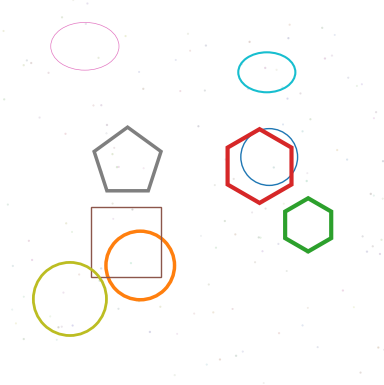[{"shape": "circle", "thickness": 1, "radius": 0.37, "center": [0.699, 0.592]}, {"shape": "circle", "thickness": 2.5, "radius": 0.45, "center": [0.364, 0.31]}, {"shape": "hexagon", "thickness": 3, "radius": 0.35, "center": [0.8, 0.416]}, {"shape": "hexagon", "thickness": 3, "radius": 0.48, "center": [0.674, 0.569]}, {"shape": "square", "thickness": 1, "radius": 0.46, "center": [0.327, 0.372]}, {"shape": "oval", "thickness": 0.5, "radius": 0.44, "center": [0.22, 0.88]}, {"shape": "pentagon", "thickness": 2.5, "radius": 0.46, "center": [0.331, 0.578]}, {"shape": "circle", "thickness": 2, "radius": 0.47, "center": [0.182, 0.223]}, {"shape": "oval", "thickness": 1.5, "radius": 0.37, "center": [0.693, 0.812]}]